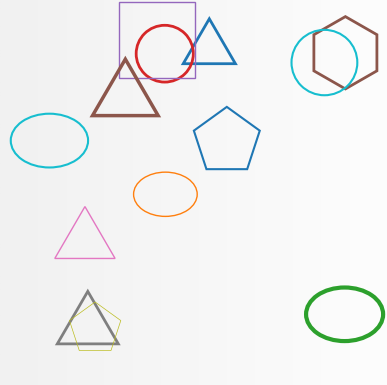[{"shape": "pentagon", "thickness": 1.5, "radius": 0.45, "center": [0.585, 0.633]}, {"shape": "triangle", "thickness": 2, "radius": 0.39, "center": [0.54, 0.873]}, {"shape": "oval", "thickness": 1, "radius": 0.41, "center": [0.427, 0.495]}, {"shape": "oval", "thickness": 3, "radius": 0.5, "center": [0.889, 0.184]}, {"shape": "circle", "thickness": 2, "radius": 0.37, "center": [0.425, 0.861]}, {"shape": "square", "thickness": 1, "radius": 0.49, "center": [0.405, 0.895]}, {"shape": "triangle", "thickness": 2.5, "radius": 0.49, "center": [0.323, 0.749]}, {"shape": "hexagon", "thickness": 2, "radius": 0.47, "center": [0.891, 0.863]}, {"shape": "triangle", "thickness": 1, "radius": 0.45, "center": [0.219, 0.374]}, {"shape": "triangle", "thickness": 2, "radius": 0.45, "center": [0.227, 0.152]}, {"shape": "pentagon", "thickness": 0.5, "radius": 0.35, "center": [0.245, 0.146]}, {"shape": "oval", "thickness": 1.5, "radius": 0.5, "center": [0.128, 0.635]}, {"shape": "circle", "thickness": 1.5, "radius": 0.42, "center": [0.837, 0.838]}]